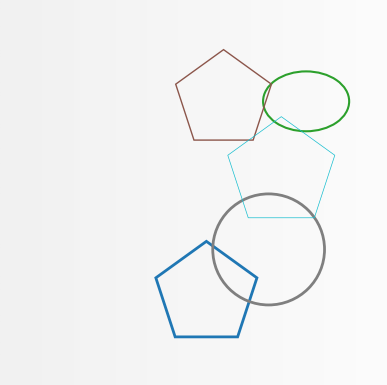[{"shape": "pentagon", "thickness": 2, "radius": 0.69, "center": [0.533, 0.236]}, {"shape": "oval", "thickness": 1.5, "radius": 0.56, "center": [0.79, 0.737]}, {"shape": "pentagon", "thickness": 1, "radius": 0.65, "center": [0.577, 0.741]}, {"shape": "circle", "thickness": 2, "radius": 0.72, "center": [0.693, 0.352]}, {"shape": "pentagon", "thickness": 0.5, "radius": 0.73, "center": [0.726, 0.552]}]